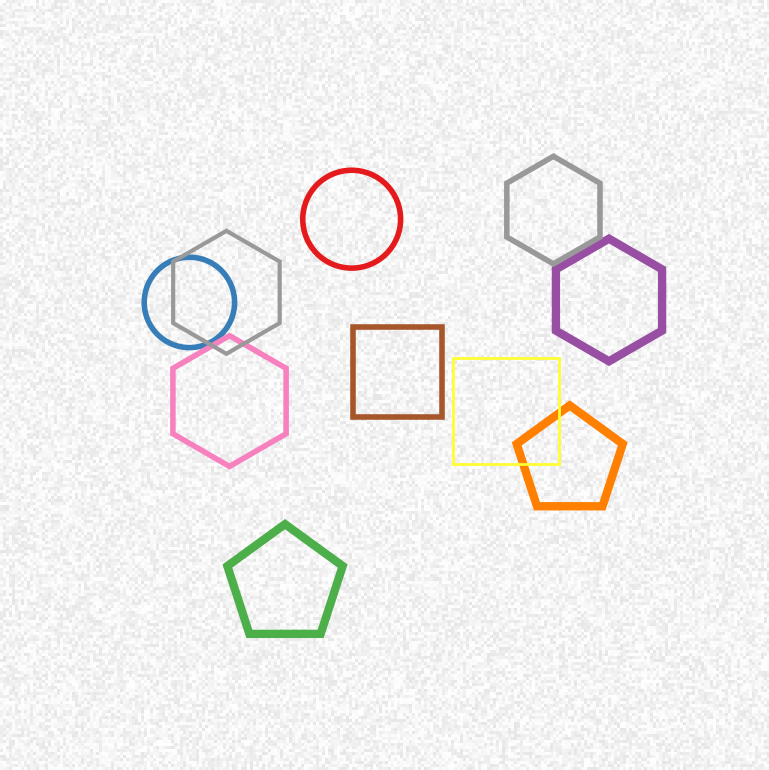[{"shape": "circle", "thickness": 2, "radius": 0.32, "center": [0.457, 0.715]}, {"shape": "circle", "thickness": 2, "radius": 0.29, "center": [0.246, 0.607]}, {"shape": "pentagon", "thickness": 3, "radius": 0.39, "center": [0.37, 0.241]}, {"shape": "hexagon", "thickness": 3, "radius": 0.4, "center": [0.791, 0.61]}, {"shape": "pentagon", "thickness": 3, "radius": 0.36, "center": [0.74, 0.401]}, {"shape": "square", "thickness": 1, "radius": 0.35, "center": [0.657, 0.466]}, {"shape": "square", "thickness": 2, "radius": 0.29, "center": [0.516, 0.517]}, {"shape": "hexagon", "thickness": 2, "radius": 0.42, "center": [0.298, 0.479]}, {"shape": "hexagon", "thickness": 1.5, "radius": 0.4, "center": [0.294, 0.62]}, {"shape": "hexagon", "thickness": 2, "radius": 0.35, "center": [0.719, 0.727]}]